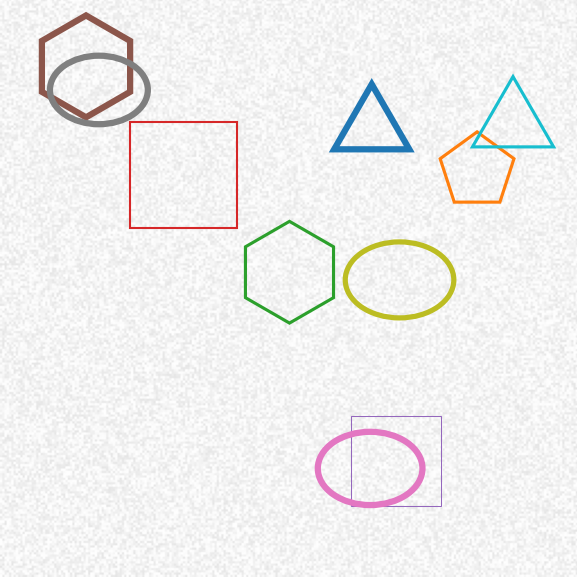[{"shape": "triangle", "thickness": 3, "radius": 0.38, "center": [0.644, 0.778]}, {"shape": "pentagon", "thickness": 1.5, "radius": 0.34, "center": [0.826, 0.704]}, {"shape": "hexagon", "thickness": 1.5, "radius": 0.44, "center": [0.501, 0.528]}, {"shape": "square", "thickness": 1, "radius": 0.46, "center": [0.318, 0.696]}, {"shape": "square", "thickness": 0.5, "radius": 0.39, "center": [0.686, 0.201]}, {"shape": "hexagon", "thickness": 3, "radius": 0.44, "center": [0.149, 0.884]}, {"shape": "oval", "thickness": 3, "radius": 0.45, "center": [0.641, 0.188]}, {"shape": "oval", "thickness": 3, "radius": 0.42, "center": [0.171, 0.843]}, {"shape": "oval", "thickness": 2.5, "radius": 0.47, "center": [0.692, 0.514]}, {"shape": "triangle", "thickness": 1.5, "radius": 0.41, "center": [0.888, 0.785]}]